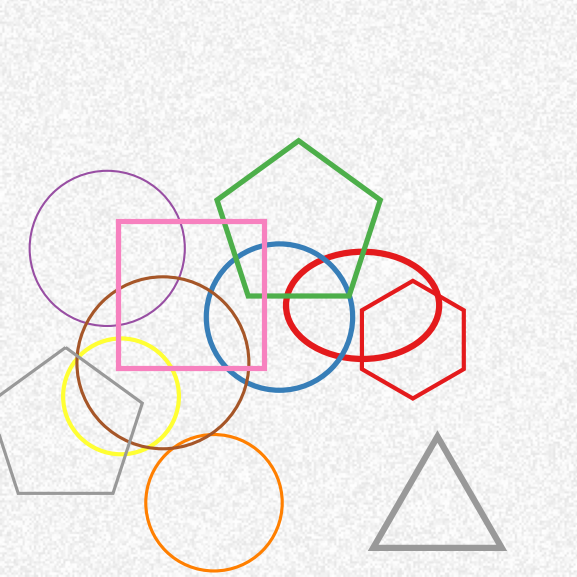[{"shape": "hexagon", "thickness": 2, "radius": 0.51, "center": [0.715, 0.411]}, {"shape": "oval", "thickness": 3, "radius": 0.66, "center": [0.628, 0.47]}, {"shape": "circle", "thickness": 2.5, "radius": 0.63, "center": [0.484, 0.45]}, {"shape": "pentagon", "thickness": 2.5, "radius": 0.74, "center": [0.517, 0.607]}, {"shape": "circle", "thickness": 1, "radius": 0.67, "center": [0.186, 0.569]}, {"shape": "circle", "thickness": 1.5, "radius": 0.59, "center": [0.371, 0.129]}, {"shape": "circle", "thickness": 2, "radius": 0.5, "center": [0.21, 0.313]}, {"shape": "circle", "thickness": 1.5, "radius": 0.74, "center": [0.282, 0.371]}, {"shape": "square", "thickness": 2.5, "radius": 0.63, "center": [0.331, 0.489]}, {"shape": "triangle", "thickness": 3, "radius": 0.64, "center": [0.758, 0.115]}, {"shape": "pentagon", "thickness": 1.5, "radius": 0.7, "center": [0.114, 0.258]}]